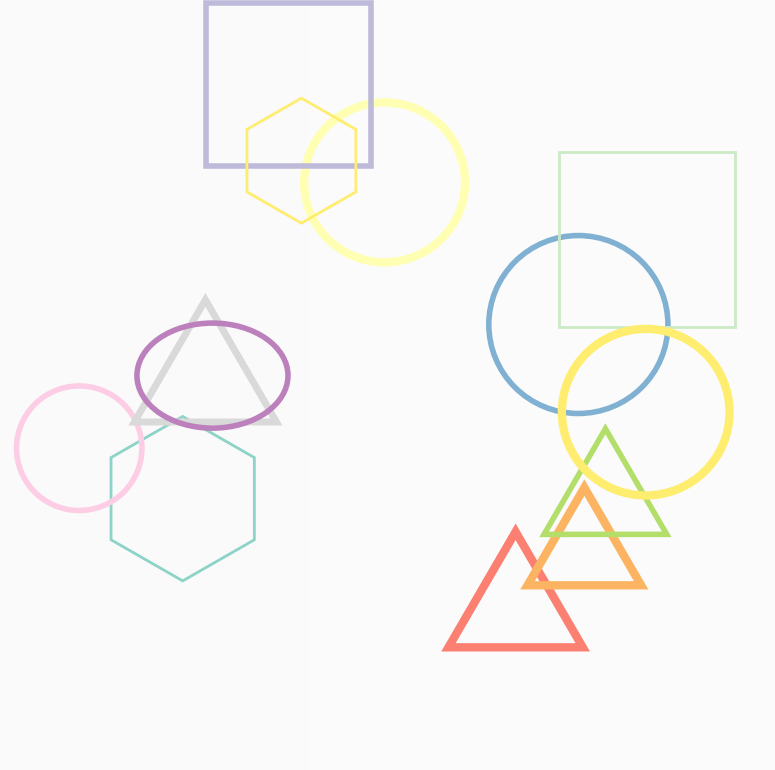[{"shape": "hexagon", "thickness": 1, "radius": 0.53, "center": [0.236, 0.352]}, {"shape": "circle", "thickness": 3, "radius": 0.52, "center": [0.496, 0.763]}, {"shape": "square", "thickness": 2, "radius": 0.53, "center": [0.372, 0.89]}, {"shape": "triangle", "thickness": 3, "radius": 0.5, "center": [0.665, 0.209]}, {"shape": "circle", "thickness": 2, "radius": 0.58, "center": [0.746, 0.579]}, {"shape": "triangle", "thickness": 3, "radius": 0.42, "center": [0.754, 0.282]}, {"shape": "triangle", "thickness": 2, "radius": 0.46, "center": [0.781, 0.352]}, {"shape": "circle", "thickness": 2, "radius": 0.4, "center": [0.102, 0.418]}, {"shape": "triangle", "thickness": 2.5, "radius": 0.53, "center": [0.265, 0.505]}, {"shape": "oval", "thickness": 2, "radius": 0.49, "center": [0.274, 0.512]}, {"shape": "square", "thickness": 1, "radius": 0.57, "center": [0.834, 0.689]}, {"shape": "hexagon", "thickness": 1, "radius": 0.41, "center": [0.389, 0.791]}, {"shape": "circle", "thickness": 3, "radius": 0.54, "center": [0.833, 0.465]}]